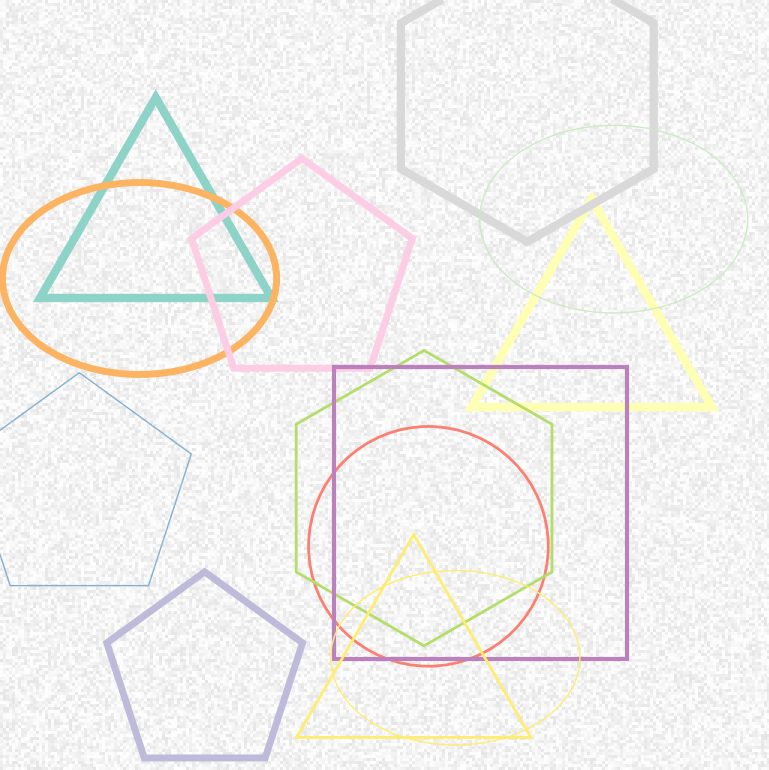[{"shape": "triangle", "thickness": 3, "radius": 0.87, "center": [0.202, 0.7]}, {"shape": "triangle", "thickness": 3, "radius": 0.9, "center": [0.768, 0.561]}, {"shape": "pentagon", "thickness": 2.5, "radius": 0.67, "center": [0.266, 0.124]}, {"shape": "circle", "thickness": 1, "radius": 0.78, "center": [0.556, 0.29]}, {"shape": "pentagon", "thickness": 0.5, "radius": 0.76, "center": [0.103, 0.363]}, {"shape": "oval", "thickness": 2.5, "radius": 0.89, "center": [0.181, 0.638]}, {"shape": "hexagon", "thickness": 1, "radius": 0.96, "center": [0.551, 0.353]}, {"shape": "pentagon", "thickness": 2.5, "radius": 0.75, "center": [0.392, 0.644]}, {"shape": "hexagon", "thickness": 3, "radius": 0.95, "center": [0.685, 0.875]}, {"shape": "square", "thickness": 1.5, "radius": 0.95, "center": [0.624, 0.334]}, {"shape": "oval", "thickness": 0.5, "radius": 0.87, "center": [0.797, 0.715]}, {"shape": "triangle", "thickness": 1, "radius": 0.88, "center": [0.537, 0.13]}, {"shape": "oval", "thickness": 0.5, "radius": 0.81, "center": [0.591, 0.146]}]